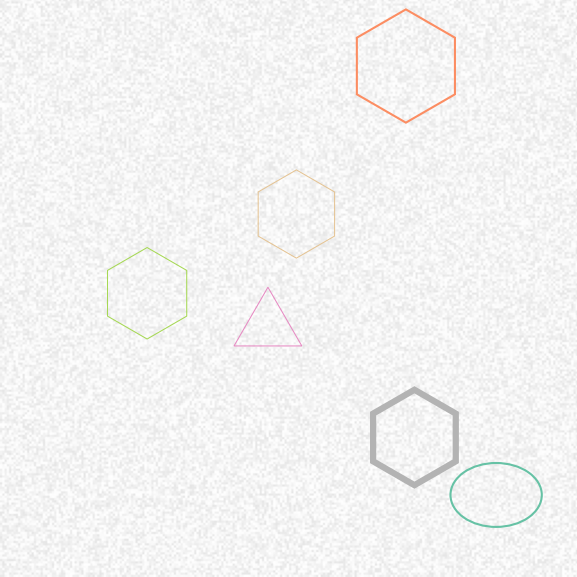[{"shape": "oval", "thickness": 1, "radius": 0.4, "center": [0.859, 0.142]}, {"shape": "hexagon", "thickness": 1, "radius": 0.49, "center": [0.703, 0.885]}, {"shape": "triangle", "thickness": 0.5, "radius": 0.34, "center": [0.464, 0.434]}, {"shape": "hexagon", "thickness": 0.5, "radius": 0.4, "center": [0.255, 0.491]}, {"shape": "hexagon", "thickness": 0.5, "radius": 0.38, "center": [0.513, 0.629]}, {"shape": "hexagon", "thickness": 3, "radius": 0.41, "center": [0.718, 0.242]}]